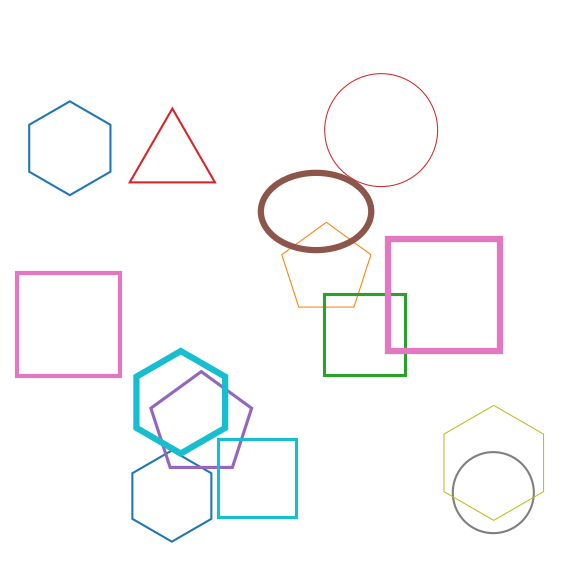[{"shape": "hexagon", "thickness": 1, "radius": 0.39, "center": [0.298, 0.14]}, {"shape": "hexagon", "thickness": 1, "radius": 0.41, "center": [0.121, 0.742]}, {"shape": "pentagon", "thickness": 0.5, "radius": 0.41, "center": [0.565, 0.533]}, {"shape": "square", "thickness": 1.5, "radius": 0.35, "center": [0.631, 0.42]}, {"shape": "circle", "thickness": 0.5, "radius": 0.49, "center": [0.66, 0.774]}, {"shape": "triangle", "thickness": 1, "radius": 0.43, "center": [0.298, 0.726]}, {"shape": "pentagon", "thickness": 1.5, "radius": 0.46, "center": [0.348, 0.264]}, {"shape": "oval", "thickness": 3, "radius": 0.48, "center": [0.547, 0.633]}, {"shape": "square", "thickness": 3, "radius": 0.48, "center": [0.769, 0.489]}, {"shape": "square", "thickness": 2, "radius": 0.44, "center": [0.118, 0.438]}, {"shape": "circle", "thickness": 1, "radius": 0.35, "center": [0.854, 0.146]}, {"shape": "hexagon", "thickness": 0.5, "radius": 0.5, "center": [0.855, 0.198]}, {"shape": "hexagon", "thickness": 3, "radius": 0.44, "center": [0.313, 0.303]}, {"shape": "square", "thickness": 1.5, "radius": 0.34, "center": [0.445, 0.171]}]